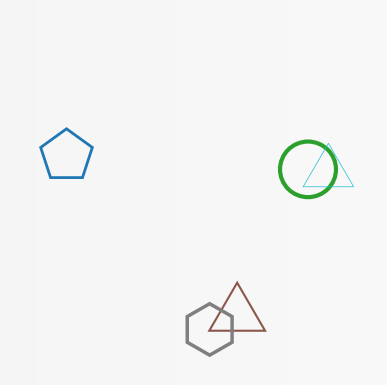[{"shape": "pentagon", "thickness": 2, "radius": 0.35, "center": [0.172, 0.595]}, {"shape": "circle", "thickness": 3, "radius": 0.36, "center": [0.795, 0.56]}, {"shape": "triangle", "thickness": 1.5, "radius": 0.42, "center": [0.612, 0.183]}, {"shape": "hexagon", "thickness": 2.5, "radius": 0.33, "center": [0.541, 0.144]}, {"shape": "triangle", "thickness": 0.5, "radius": 0.38, "center": [0.847, 0.552]}]